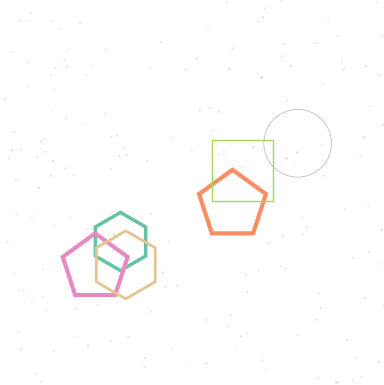[{"shape": "hexagon", "thickness": 2.5, "radius": 0.38, "center": [0.313, 0.373]}, {"shape": "pentagon", "thickness": 3, "radius": 0.46, "center": [0.604, 0.468]}, {"shape": "pentagon", "thickness": 3, "radius": 0.44, "center": [0.247, 0.305]}, {"shape": "square", "thickness": 1, "radius": 0.4, "center": [0.629, 0.558]}, {"shape": "hexagon", "thickness": 2, "radius": 0.44, "center": [0.327, 0.312]}, {"shape": "circle", "thickness": 0.5, "radius": 0.44, "center": [0.773, 0.628]}]